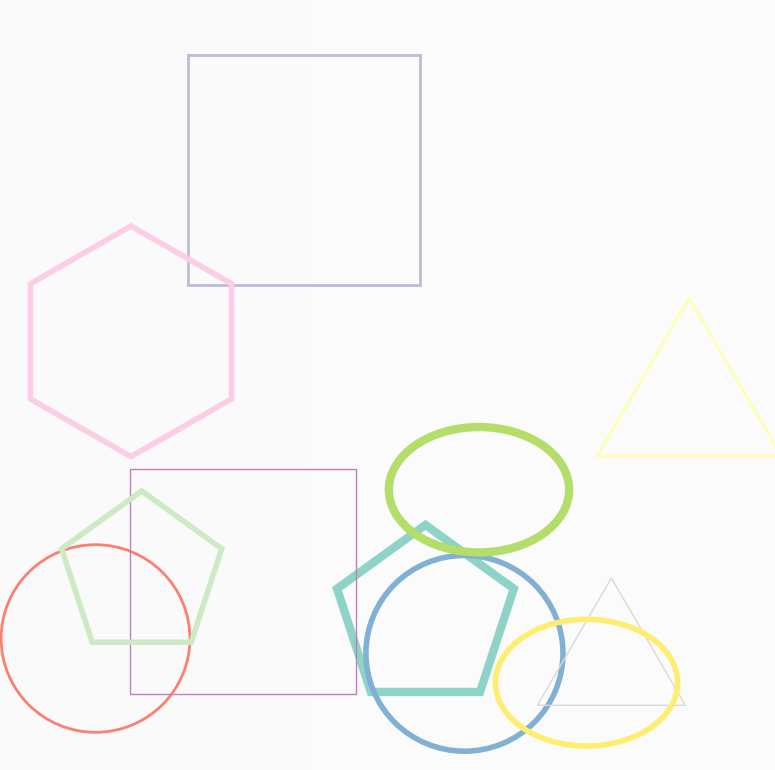[{"shape": "pentagon", "thickness": 3, "radius": 0.6, "center": [0.549, 0.198]}, {"shape": "triangle", "thickness": 1, "radius": 0.69, "center": [0.889, 0.476]}, {"shape": "square", "thickness": 1, "radius": 0.75, "center": [0.392, 0.779]}, {"shape": "circle", "thickness": 1, "radius": 0.61, "center": [0.123, 0.171]}, {"shape": "circle", "thickness": 2, "radius": 0.64, "center": [0.599, 0.152]}, {"shape": "oval", "thickness": 3, "radius": 0.58, "center": [0.618, 0.364]}, {"shape": "hexagon", "thickness": 2, "radius": 0.75, "center": [0.169, 0.557]}, {"shape": "triangle", "thickness": 0.5, "radius": 0.55, "center": [0.789, 0.139]}, {"shape": "square", "thickness": 0.5, "radius": 0.73, "center": [0.314, 0.245]}, {"shape": "pentagon", "thickness": 2, "radius": 0.54, "center": [0.183, 0.254]}, {"shape": "oval", "thickness": 2, "radius": 0.59, "center": [0.757, 0.113]}]